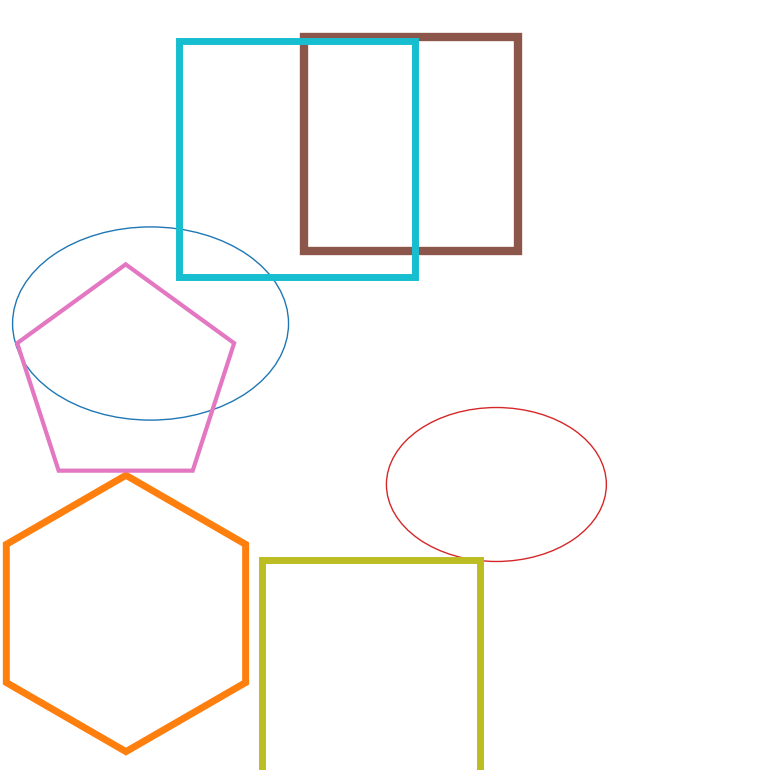[{"shape": "oval", "thickness": 0.5, "radius": 0.9, "center": [0.196, 0.58]}, {"shape": "hexagon", "thickness": 2.5, "radius": 0.9, "center": [0.164, 0.203]}, {"shape": "oval", "thickness": 0.5, "radius": 0.71, "center": [0.645, 0.371]}, {"shape": "square", "thickness": 3, "radius": 0.69, "center": [0.534, 0.813]}, {"shape": "pentagon", "thickness": 1.5, "radius": 0.74, "center": [0.163, 0.509]}, {"shape": "square", "thickness": 2.5, "radius": 0.71, "center": [0.482, 0.131]}, {"shape": "square", "thickness": 2.5, "radius": 0.77, "center": [0.385, 0.794]}]